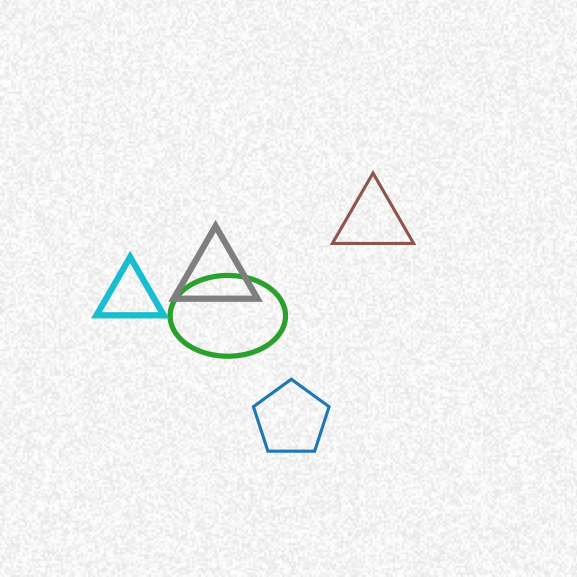[{"shape": "pentagon", "thickness": 1.5, "radius": 0.34, "center": [0.504, 0.274]}, {"shape": "oval", "thickness": 2.5, "radius": 0.5, "center": [0.395, 0.452]}, {"shape": "triangle", "thickness": 1.5, "radius": 0.41, "center": [0.646, 0.618]}, {"shape": "triangle", "thickness": 3, "radius": 0.42, "center": [0.373, 0.524]}, {"shape": "triangle", "thickness": 3, "radius": 0.34, "center": [0.225, 0.487]}]